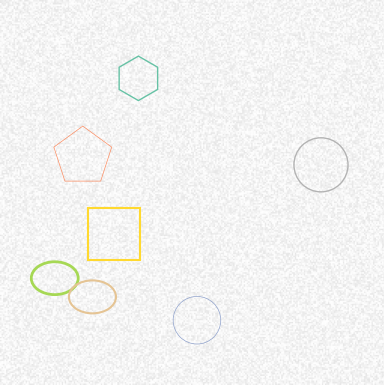[{"shape": "hexagon", "thickness": 1, "radius": 0.29, "center": [0.359, 0.797]}, {"shape": "pentagon", "thickness": 0.5, "radius": 0.39, "center": [0.215, 0.593]}, {"shape": "circle", "thickness": 0.5, "radius": 0.31, "center": [0.512, 0.168]}, {"shape": "oval", "thickness": 2, "radius": 0.3, "center": [0.142, 0.277]}, {"shape": "square", "thickness": 1.5, "radius": 0.34, "center": [0.296, 0.391]}, {"shape": "oval", "thickness": 1.5, "radius": 0.31, "center": [0.24, 0.229]}, {"shape": "circle", "thickness": 1, "radius": 0.35, "center": [0.834, 0.572]}]